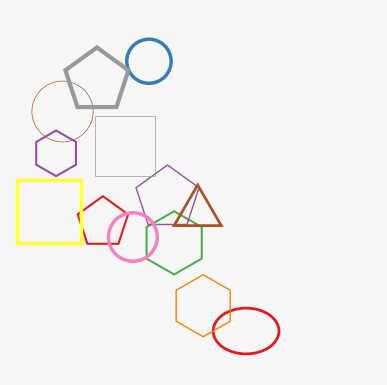[{"shape": "pentagon", "thickness": 1.5, "radius": 0.34, "center": [0.266, 0.422]}, {"shape": "oval", "thickness": 2, "radius": 0.42, "center": [0.635, 0.14]}, {"shape": "circle", "thickness": 2.5, "radius": 0.29, "center": [0.384, 0.841]}, {"shape": "hexagon", "thickness": 1.5, "radius": 0.41, "center": [0.449, 0.369]}, {"shape": "pentagon", "thickness": 1, "radius": 0.43, "center": [0.432, 0.486]}, {"shape": "hexagon", "thickness": 1.5, "radius": 0.3, "center": [0.145, 0.602]}, {"shape": "hexagon", "thickness": 1, "radius": 0.4, "center": [0.524, 0.206]}, {"shape": "square", "thickness": 2.5, "radius": 0.41, "center": [0.127, 0.449]}, {"shape": "circle", "thickness": 0.5, "radius": 0.4, "center": [0.161, 0.71]}, {"shape": "triangle", "thickness": 2, "radius": 0.35, "center": [0.51, 0.449]}, {"shape": "circle", "thickness": 2.5, "radius": 0.31, "center": [0.343, 0.384]}, {"shape": "square", "thickness": 0.5, "radius": 0.39, "center": [0.323, 0.621]}, {"shape": "pentagon", "thickness": 3, "radius": 0.43, "center": [0.25, 0.791]}]